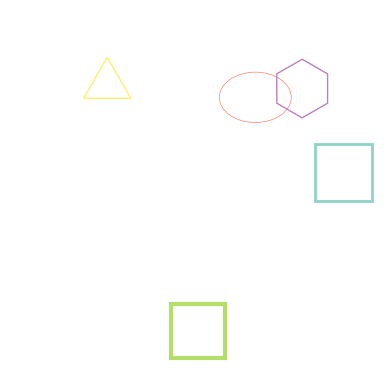[{"shape": "square", "thickness": 2, "radius": 0.37, "center": [0.892, 0.552]}, {"shape": "oval", "thickness": 0.5, "radius": 0.47, "center": [0.663, 0.747]}, {"shape": "square", "thickness": 3, "radius": 0.35, "center": [0.514, 0.14]}, {"shape": "hexagon", "thickness": 1, "radius": 0.38, "center": [0.785, 0.77]}, {"shape": "triangle", "thickness": 1, "radius": 0.35, "center": [0.279, 0.78]}]